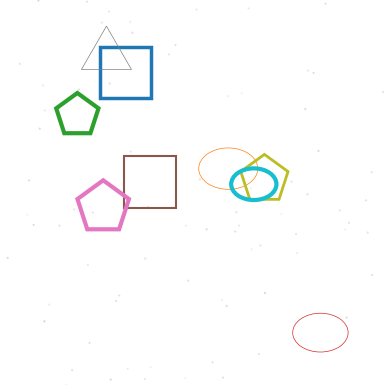[{"shape": "square", "thickness": 2.5, "radius": 0.33, "center": [0.326, 0.811]}, {"shape": "oval", "thickness": 0.5, "radius": 0.38, "center": [0.593, 0.562]}, {"shape": "pentagon", "thickness": 3, "radius": 0.29, "center": [0.201, 0.701]}, {"shape": "oval", "thickness": 0.5, "radius": 0.36, "center": [0.832, 0.136]}, {"shape": "square", "thickness": 1.5, "radius": 0.34, "center": [0.39, 0.528]}, {"shape": "pentagon", "thickness": 3, "radius": 0.35, "center": [0.268, 0.461]}, {"shape": "triangle", "thickness": 0.5, "radius": 0.38, "center": [0.276, 0.857]}, {"shape": "pentagon", "thickness": 2, "radius": 0.32, "center": [0.687, 0.534]}, {"shape": "oval", "thickness": 3, "radius": 0.29, "center": [0.659, 0.522]}]